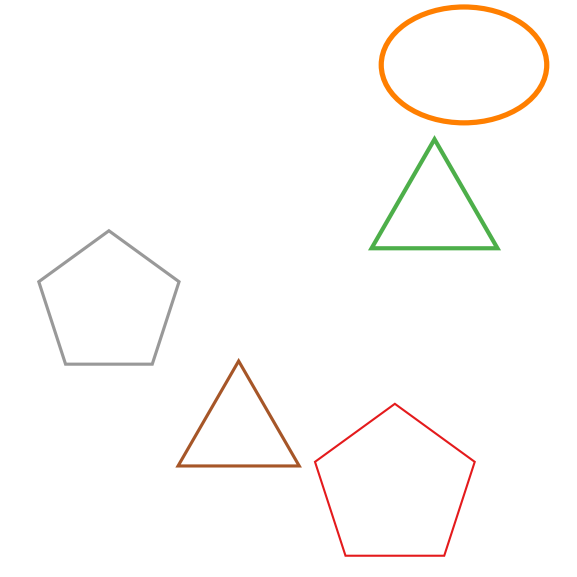[{"shape": "pentagon", "thickness": 1, "radius": 0.73, "center": [0.684, 0.154]}, {"shape": "triangle", "thickness": 2, "radius": 0.63, "center": [0.752, 0.632]}, {"shape": "oval", "thickness": 2.5, "radius": 0.72, "center": [0.803, 0.887]}, {"shape": "triangle", "thickness": 1.5, "radius": 0.61, "center": [0.413, 0.253]}, {"shape": "pentagon", "thickness": 1.5, "radius": 0.64, "center": [0.189, 0.472]}]